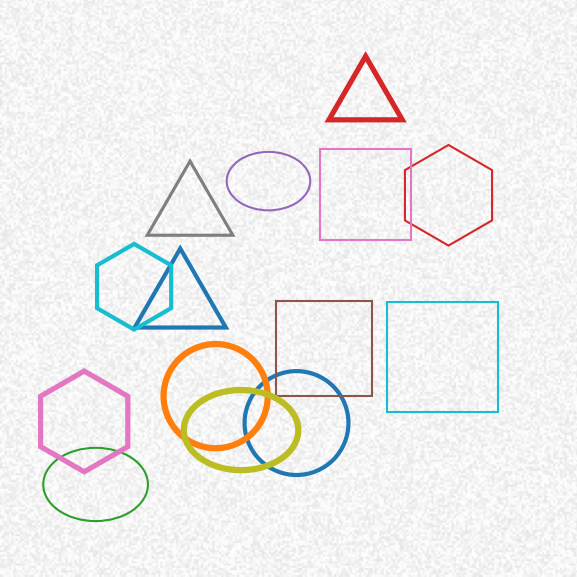[{"shape": "circle", "thickness": 2, "radius": 0.45, "center": [0.513, 0.267]}, {"shape": "triangle", "thickness": 2, "radius": 0.46, "center": [0.312, 0.478]}, {"shape": "circle", "thickness": 3, "radius": 0.45, "center": [0.373, 0.313]}, {"shape": "oval", "thickness": 1, "radius": 0.45, "center": [0.166, 0.16]}, {"shape": "triangle", "thickness": 2.5, "radius": 0.37, "center": [0.633, 0.828]}, {"shape": "hexagon", "thickness": 1, "radius": 0.44, "center": [0.777, 0.661]}, {"shape": "oval", "thickness": 1, "radius": 0.36, "center": [0.465, 0.686]}, {"shape": "square", "thickness": 1, "radius": 0.41, "center": [0.561, 0.396]}, {"shape": "square", "thickness": 1, "radius": 0.39, "center": [0.632, 0.663]}, {"shape": "hexagon", "thickness": 2.5, "radius": 0.44, "center": [0.146, 0.269]}, {"shape": "triangle", "thickness": 1.5, "radius": 0.43, "center": [0.329, 0.635]}, {"shape": "oval", "thickness": 3, "radius": 0.5, "center": [0.417, 0.254]}, {"shape": "hexagon", "thickness": 2, "radius": 0.37, "center": [0.232, 0.503]}, {"shape": "square", "thickness": 1, "radius": 0.48, "center": [0.766, 0.381]}]